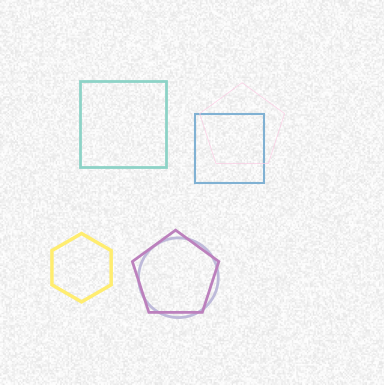[{"shape": "square", "thickness": 2, "radius": 0.56, "center": [0.319, 0.679]}, {"shape": "circle", "thickness": 2, "radius": 0.52, "center": [0.463, 0.279]}, {"shape": "square", "thickness": 1.5, "radius": 0.45, "center": [0.596, 0.614]}, {"shape": "pentagon", "thickness": 0.5, "radius": 0.58, "center": [0.629, 0.669]}, {"shape": "pentagon", "thickness": 2, "radius": 0.59, "center": [0.456, 0.284]}, {"shape": "hexagon", "thickness": 2.5, "radius": 0.44, "center": [0.212, 0.305]}]